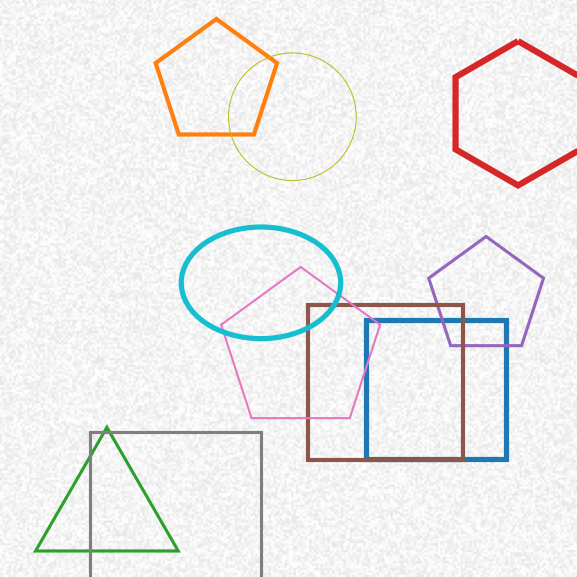[{"shape": "square", "thickness": 2.5, "radius": 0.6, "center": [0.755, 0.324]}, {"shape": "pentagon", "thickness": 2, "radius": 0.55, "center": [0.375, 0.856]}, {"shape": "triangle", "thickness": 1.5, "radius": 0.71, "center": [0.185, 0.116]}, {"shape": "hexagon", "thickness": 3, "radius": 0.62, "center": [0.897, 0.803]}, {"shape": "pentagon", "thickness": 1.5, "radius": 0.52, "center": [0.842, 0.485]}, {"shape": "square", "thickness": 2, "radius": 0.67, "center": [0.668, 0.337]}, {"shape": "pentagon", "thickness": 1, "radius": 0.72, "center": [0.521, 0.392]}, {"shape": "square", "thickness": 1.5, "radius": 0.74, "center": [0.304, 0.103]}, {"shape": "circle", "thickness": 0.5, "radius": 0.55, "center": [0.506, 0.797]}, {"shape": "oval", "thickness": 2.5, "radius": 0.69, "center": [0.452, 0.509]}]